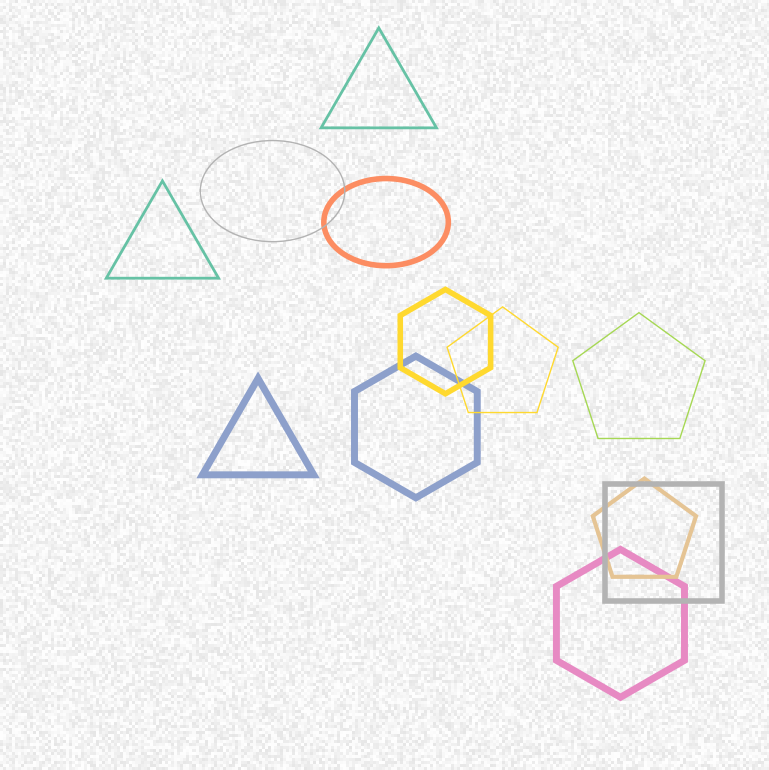[{"shape": "triangle", "thickness": 1, "radius": 0.43, "center": [0.492, 0.877]}, {"shape": "triangle", "thickness": 1, "radius": 0.42, "center": [0.211, 0.681]}, {"shape": "oval", "thickness": 2, "radius": 0.4, "center": [0.501, 0.712]}, {"shape": "triangle", "thickness": 2.5, "radius": 0.42, "center": [0.335, 0.425]}, {"shape": "hexagon", "thickness": 2.5, "radius": 0.46, "center": [0.54, 0.446]}, {"shape": "hexagon", "thickness": 2.5, "radius": 0.48, "center": [0.806, 0.19]}, {"shape": "pentagon", "thickness": 0.5, "radius": 0.45, "center": [0.83, 0.504]}, {"shape": "hexagon", "thickness": 2, "radius": 0.34, "center": [0.579, 0.556]}, {"shape": "pentagon", "thickness": 0.5, "radius": 0.38, "center": [0.653, 0.526]}, {"shape": "pentagon", "thickness": 1.5, "radius": 0.35, "center": [0.837, 0.308]}, {"shape": "oval", "thickness": 0.5, "radius": 0.47, "center": [0.354, 0.752]}, {"shape": "square", "thickness": 2, "radius": 0.38, "center": [0.861, 0.296]}]